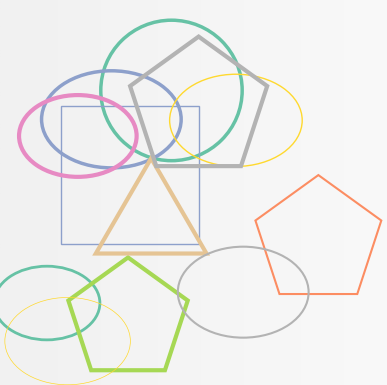[{"shape": "oval", "thickness": 2, "radius": 0.68, "center": [0.121, 0.213]}, {"shape": "circle", "thickness": 2.5, "radius": 0.91, "center": [0.443, 0.765]}, {"shape": "pentagon", "thickness": 1.5, "radius": 0.85, "center": [0.822, 0.374]}, {"shape": "oval", "thickness": 2.5, "radius": 0.9, "center": [0.287, 0.69]}, {"shape": "square", "thickness": 1, "radius": 0.89, "center": [0.335, 0.545]}, {"shape": "oval", "thickness": 3, "radius": 0.76, "center": [0.201, 0.647]}, {"shape": "pentagon", "thickness": 3, "radius": 0.81, "center": [0.33, 0.169]}, {"shape": "oval", "thickness": 0.5, "radius": 0.81, "center": [0.174, 0.114]}, {"shape": "oval", "thickness": 1, "radius": 0.86, "center": [0.609, 0.687]}, {"shape": "triangle", "thickness": 3, "radius": 0.82, "center": [0.39, 0.424]}, {"shape": "oval", "thickness": 1.5, "radius": 0.84, "center": [0.628, 0.241]}, {"shape": "pentagon", "thickness": 3, "radius": 0.93, "center": [0.513, 0.719]}]